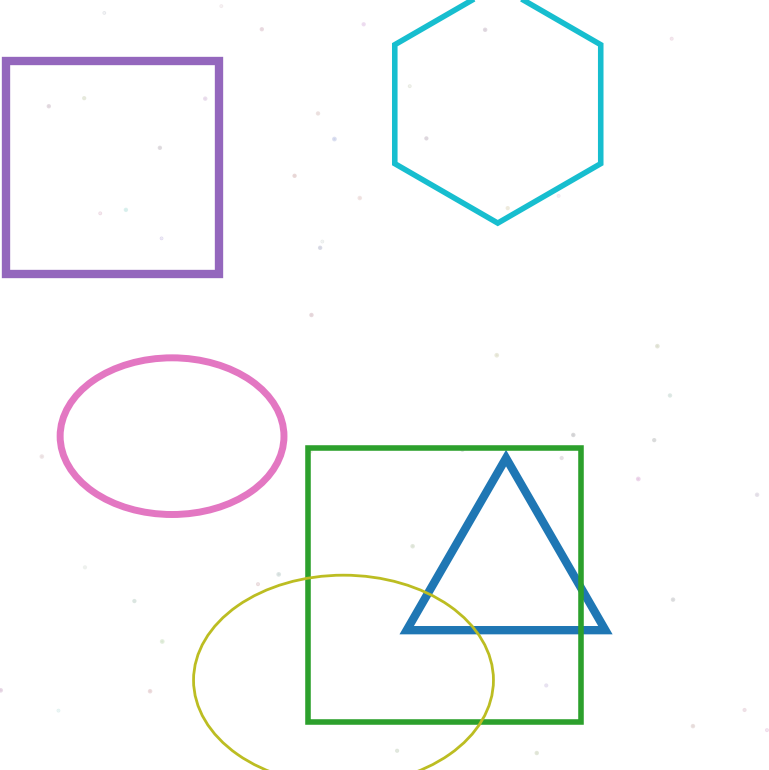[{"shape": "triangle", "thickness": 3, "radius": 0.74, "center": [0.657, 0.256]}, {"shape": "square", "thickness": 2, "radius": 0.89, "center": [0.577, 0.24]}, {"shape": "square", "thickness": 3, "radius": 0.69, "center": [0.146, 0.782]}, {"shape": "oval", "thickness": 2.5, "radius": 0.73, "center": [0.223, 0.434]}, {"shape": "oval", "thickness": 1, "radius": 0.97, "center": [0.446, 0.117]}, {"shape": "hexagon", "thickness": 2, "radius": 0.77, "center": [0.646, 0.865]}]